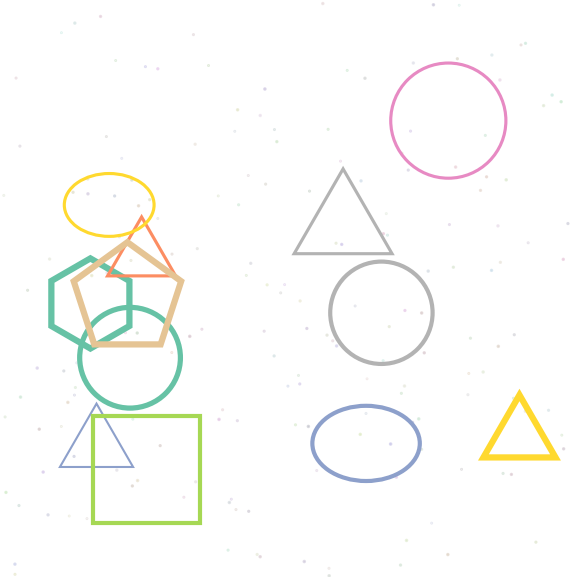[{"shape": "hexagon", "thickness": 3, "radius": 0.39, "center": [0.157, 0.474]}, {"shape": "circle", "thickness": 2.5, "radius": 0.44, "center": [0.225, 0.38]}, {"shape": "triangle", "thickness": 1.5, "radius": 0.34, "center": [0.245, 0.555]}, {"shape": "triangle", "thickness": 1, "radius": 0.37, "center": [0.167, 0.227]}, {"shape": "oval", "thickness": 2, "radius": 0.47, "center": [0.634, 0.231]}, {"shape": "circle", "thickness": 1.5, "radius": 0.5, "center": [0.776, 0.79]}, {"shape": "square", "thickness": 2, "radius": 0.46, "center": [0.254, 0.186]}, {"shape": "oval", "thickness": 1.5, "radius": 0.39, "center": [0.189, 0.644]}, {"shape": "triangle", "thickness": 3, "radius": 0.36, "center": [0.9, 0.243]}, {"shape": "pentagon", "thickness": 3, "radius": 0.49, "center": [0.221, 0.482]}, {"shape": "triangle", "thickness": 1.5, "radius": 0.49, "center": [0.594, 0.609]}, {"shape": "circle", "thickness": 2, "radius": 0.44, "center": [0.66, 0.458]}]